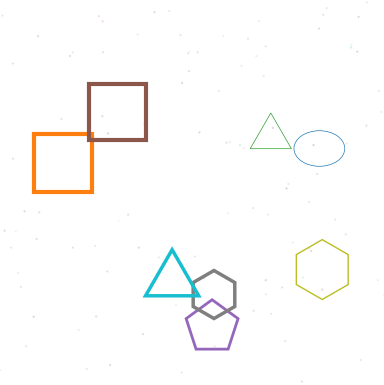[{"shape": "oval", "thickness": 0.5, "radius": 0.33, "center": [0.83, 0.614]}, {"shape": "square", "thickness": 3, "radius": 0.38, "center": [0.163, 0.576]}, {"shape": "triangle", "thickness": 0.5, "radius": 0.31, "center": [0.703, 0.645]}, {"shape": "pentagon", "thickness": 2, "radius": 0.35, "center": [0.551, 0.151]}, {"shape": "square", "thickness": 3, "radius": 0.36, "center": [0.305, 0.709]}, {"shape": "hexagon", "thickness": 2.5, "radius": 0.31, "center": [0.556, 0.235]}, {"shape": "hexagon", "thickness": 1, "radius": 0.39, "center": [0.837, 0.3]}, {"shape": "triangle", "thickness": 2.5, "radius": 0.4, "center": [0.447, 0.272]}]